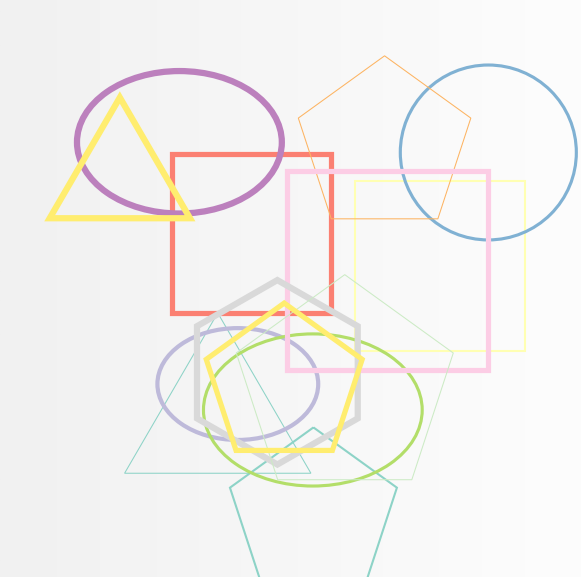[{"shape": "triangle", "thickness": 0.5, "radius": 0.93, "center": [0.375, 0.272]}, {"shape": "pentagon", "thickness": 1, "radius": 0.75, "center": [0.539, 0.108]}, {"shape": "square", "thickness": 1, "radius": 0.73, "center": [0.757, 0.539]}, {"shape": "oval", "thickness": 2, "radius": 0.69, "center": [0.409, 0.334]}, {"shape": "square", "thickness": 2.5, "radius": 0.69, "center": [0.433, 0.595]}, {"shape": "circle", "thickness": 1.5, "radius": 0.76, "center": [0.84, 0.735]}, {"shape": "pentagon", "thickness": 0.5, "radius": 0.78, "center": [0.662, 0.746]}, {"shape": "oval", "thickness": 1.5, "radius": 0.94, "center": [0.538, 0.289]}, {"shape": "square", "thickness": 2.5, "radius": 0.87, "center": [0.666, 0.531]}, {"shape": "hexagon", "thickness": 3, "radius": 0.8, "center": [0.477, 0.354]}, {"shape": "oval", "thickness": 3, "radius": 0.88, "center": [0.309, 0.753]}, {"shape": "pentagon", "thickness": 0.5, "radius": 0.98, "center": [0.593, 0.327]}, {"shape": "pentagon", "thickness": 2.5, "radius": 0.71, "center": [0.489, 0.333]}, {"shape": "triangle", "thickness": 3, "radius": 0.7, "center": [0.206, 0.691]}]